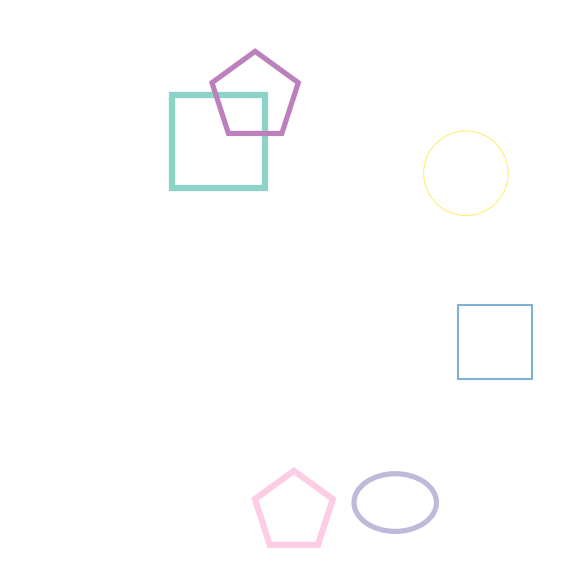[{"shape": "square", "thickness": 3, "radius": 0.4, "center": [0.378, 0.754]}, {"shape": "oval", "thickness": 2.5, "radius": 0.36, "center": [0.684, 0.129]}, {"shape": "square", "thickness": 1, "radius": 0.32, "center": [0.857, 0.407]}, {"shape": "pentagon", "thickness": 3, "radius": 0.35, "center": [0.509, 0.113]}, {"shape": "pentagon", "thickness": 2.5, "radius": 0.39, "center": [0.442, 0.832]}, {"shape": "circle", "thickness": 0.5, "radius": 0.37, "center": [0.807, 0.699]}]